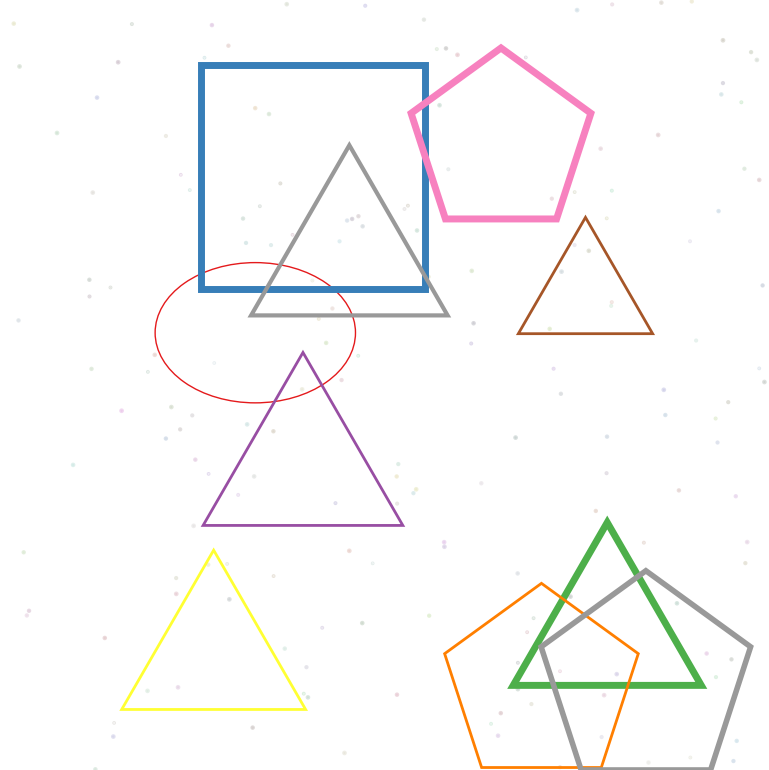[{"shape": "oval", "thickness": 0.5, "radius": 0.65, "center": [0.332, 0.568]}, {"shape": "square", "thickness": 2.5, "radius": 0.73, "center": [0.407, 0.77]}, {"shape": "triangle", "thickness": 2.5, "radius": 0.71, "center": [0.789, 0.18]}, {"shape": "triangle", "thickness": 1, "radius": 0.75, "center": [0.393, 0.392]}, {"shape": "pentagon", "thickness": 1, "radius": 0.66, "center": [0.703, 0.11]}, {"shape": "triangle", "thickness": 1, "radius": 0.69, "center": [0.277, 0.148]}, {"shape": "triangle", "thickness": 1, "radius": 0.5, "center": [0.76, 0.617]}, {"shape": "pentagon", "thickness": 2.5, "radius": 0.61, "center": [0.651, 0.815]}, {"shape": "triangle", "thickness": 1.5, "radius": 0.74, "center": [0.454, 0.664]}, {"shape": "pentagon", "thickness": 2, "radius": 0.72, "center": [0.839, 0.116]}]